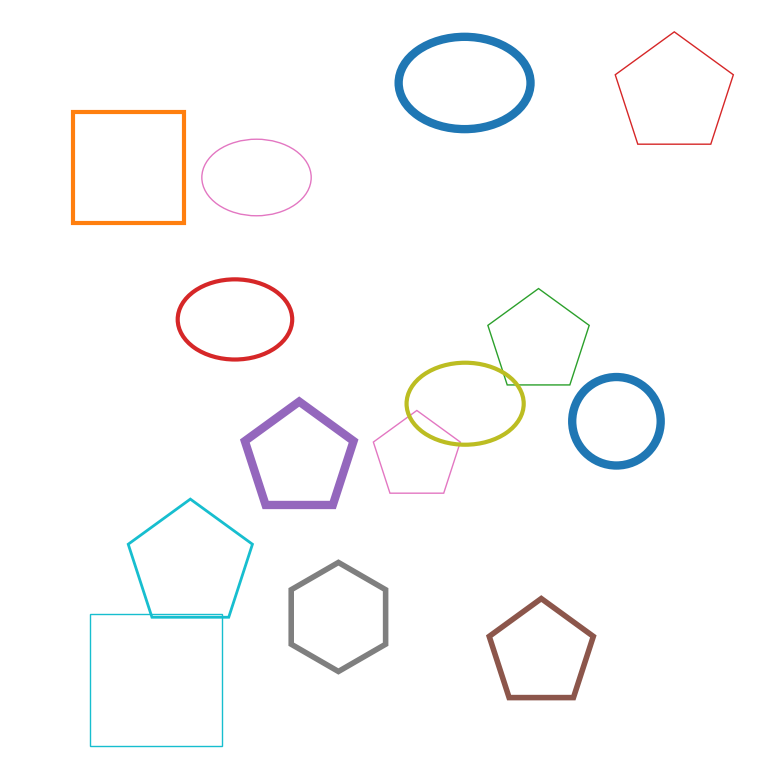[{"shape": "circle", "thickness": 3, "radius": 0.29, "center": [0.801, 0.453]}, {"shape": "oval", "thickness": 3, "radius": 0.43, "center": [0.603, 0.892]}, {"shape": "square", "thickness": 1.5, "radius": 0.36, "center": [0.166, 0.783]}, {"shape": "pentagon", "thickness": 0.5, "radius": 0.35, "center": [0.699, 0.556]}, {"shape": "pentagon", "thickness": 0.5, "radius": 0.4, "center": [0.876, 0.878]}, {"shape": "oval", "thickness": 1.5, "radius": 0.37, "center": [0.305, 0.585]}, {"shape": "pentagon", "thickness": 3, "radius": 0.37, "center": [0.389, 0.404]}, {"shape": "pentagon", "thickness": 2, "radius": 0.36, "center": [0.703, 0.152]}, {"shape": "pentagon", "thickness": 0.5, "radius": 0.3, "center": [0.541, 0.408]}, {"shape": "oval", "thickness": 0.5, "radius": 0.36, "center": [0.333, 0.769]}, {"shape": "hexagon", "thickness": 2, "radius": 0.35, "center": [0.44, 0.199]}, {"shape": "oval", "thickness": 1.5, "radius": 0.38, "center": [0.604, 0.476]}, {"shape": "square", "thickness": 0.5, "radius": 0.43, "center": [0.202, 0.117]}, {"shape": "pentagon", "thickness": 1, "radius": 0.42, "center": [0.247, 0.267]}]